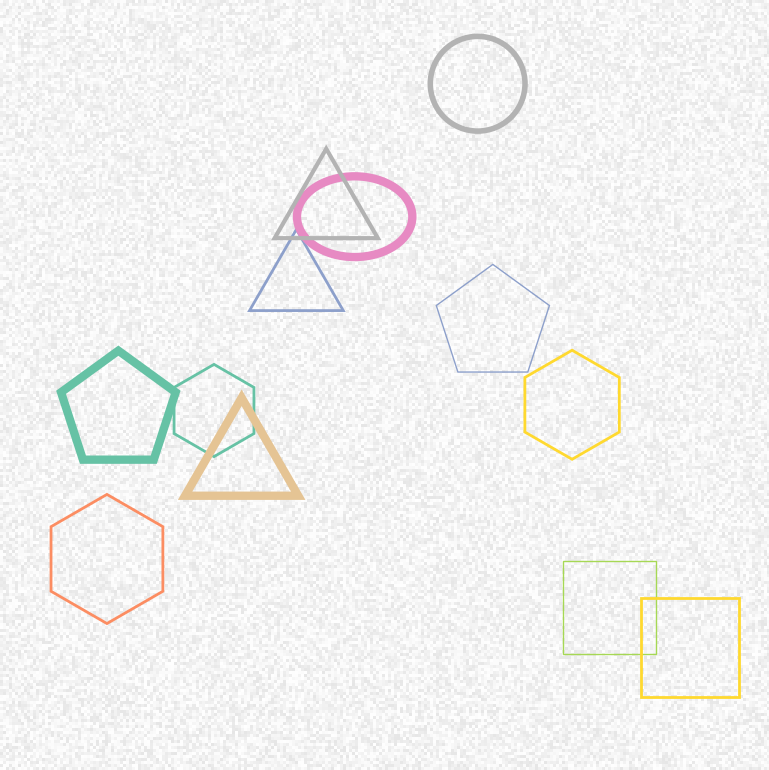[{"shape": "pentagon", "thickness": 3, "radius": 0.39, "center": [0.154, 0.466]}, {"shape": "hexagon", "thickness": 1, "radius": 0.3, "center": [0.278, 0.467]}, {"shape": "hexagon", "thickness": 1, "radius": 0.42, "center": [0.139, 0.274]}, {"shape": "triangle", "thickness": 1, "radius": 0.35, "center": [0.385, 0.632]}, {"shape": "pentagon", "thickness": 0.5, "radius": 0.39, "center": [0.64, 0.579]}, {"shape": "oval", "thickness": 3, "radius": 0.37, "center": [0.461, 0.719]}, {"shape": "square", "thickness": 0.5, "radius": 0.3, "center": [0.792, 0.211]}, {"shape": "hexagon", "thickness": 1, "radius": 0.35, "center": [0.743, 0.474]}, {"shape": "square", "thickness": 1, "radius": 0.32, "center": [0.896, 0.159]}, {"shape": "triangle", "thickness": 3, "radius": 0.42, "center": [0.314, 0.399]}, {"shape": "circle", "thickness": 2, "radius": 0.31, "center": [0.62, 0.891]}, {"shape": "triangle", "thickness": 1.5, "radius": 0.39, "center": [0.424, 0.729]}]